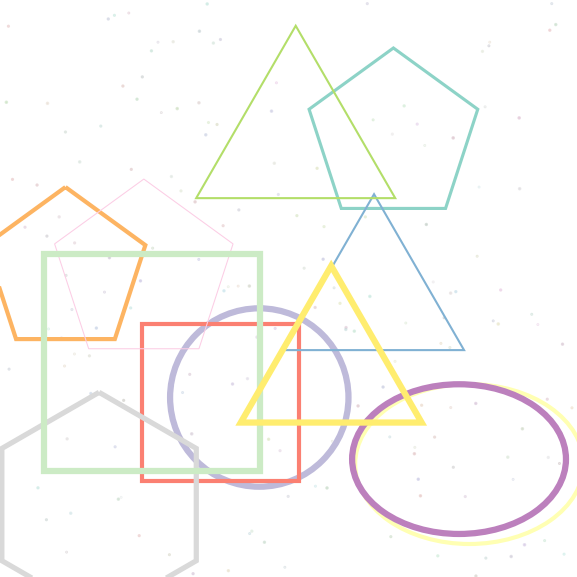[{"shape": "pentagon", "thickness": 1.5, "radius": 0.77, "center": [0.681, 0.762]}, {"shape": "oval", "thickness": 2, "radius": 0.99, "center": [0.813, 0.196]}, {"shape": "circle", "thickness": 3, "radius": 0.77, "center": [0.449, 0.311]}, {"shape": "square", "thickness": 2, "radius": 0.68, "center": [0.383, 0.302]}, {"shape": "triangle", "thickness": 1, "radius": 0.9, "center": [0.648, 0.483]}, {"shape": "pentagon", "thickness": 2, "radius": 0.73, "center": [0.113, 0.53]}, {"shape": "triangle", "thickness": 1, "radius": 0.99, "center": [0.512, 0.756]}, {"shape": "pentagon", "thickness": 0.5, "radius": 0.81, "center": [0.249, 0.527]}, {"shape": "hexagon", "thickness": 2.5, "radius": 0.97, "center": [0.172, 0.125]}, {"shape": "oval", "thickness": 3, "radius": 0.93, "center": [0.795, 0.204]}, {"shape": "square", "thickness": 3, "radius": 0.94, "center": [0.263, 0.371]}, {"shape": "triangle", "thickness": 3, "radius": 0.9, "center": [0.574, 0.358]}]